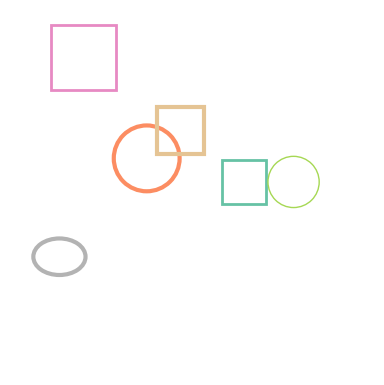[{"shape": "square", "thickness": 2, "radius": 0.29, "center": [0.634, 0.527]}, {"shape": "circle", "thickness": 3, "radius": 0.43, "center": [0.381, 0.589]}, {"shape": "square", "thickness": 2, "radius": 0.42, "center": [0.217, 0.851]}, {"shape": "circle", "thickness": 1, "radius": 0.33, "center": [0.763, 0.527]}, {"shape": "square", "thickness": 3, "radius": 0.31, "center": [0.468, 0.66]}, {"shape": "oval", "thickness": 3, "radius": 0.34, "center": [0.154, 0.333]}]